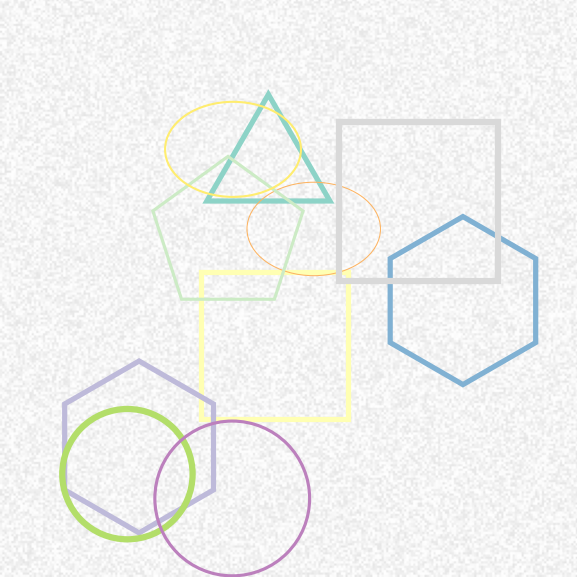[{"shape": "triangle", "thickness": 2.5, "radius": 0.62, "center": [0.465, 0.713]}, {"shape": "square", "thickness": 2.5, "radius": 0.64, "center": [0.475, 0.4]}, {"shape": "hexagon", "thickness": 2.5, "radius": 0.74, "center": [0.241, 0.225]}, {"shape": "hexagon", "thickness": 2.5, "radius": 0.73, "center": [0.802, 0.479]}, {"shape": "oval", "thickness": 0.5, "radius": 0.58, "center": [0.543, 0.603]}, {"shape": "circle", "thickness": 3, "radius": 0.56, "center": [0.221, 0.178]}, {"shape": "square", "thickness": 3, "radius": 0.69, "center": [0.724, 0.651]}, {"shape": "circle", "thickness": 1.5, "radius": 0.67, "center": [0.402, 0.136]}, {"shape": "pentagon", "thickness": 1.5, "radius": 0.68, "center": [0.395, 0.592]}, {"shape": "oval", "thickness": 1, "radius": 0.59, "center": [0.403, 0.74]}]